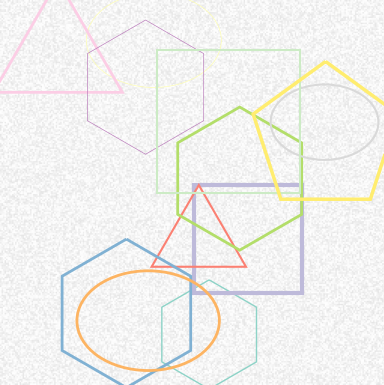[{"shape": "hexagon", "thickness": 1, "radius": 0.71, "center": [0.543, 0.131]}, {"shape": "oval", "thickness": 0.5, "radius": 0.88, "center": [0.4, 0.896]}, {"shape": "square", "thickness": 3, "radius": 0.7, "center": [0.645, 0.38]}, {"shape": "triangle", "thickness": 1.5, "radius": 0.71, "center": [0.516, 0.378]}, {"shape": "hexagon", "thickness": 2, "radius": 0.96, "center": [0.328, 0.186]}, {"shape": "oval", "thickness": 2, "radius": 0.93, "center": [0.385, 0.167]}, {"shape": "hexagon", "thickness": 2, "radius": 0.93, "center": [0.623, 0.536]}, {"shape": "triangle", "thickness": 2, "radius": 0.97, "center": [0.15, 0.857]}, {"shape": "oval", "thickness": 1.5, "radius": 0.7, "center": [0.843, 0.683]}, {"shape": "hexagon", "thickness": 0.5, "radius": 0.87, "center": [0.378, 0.774]}, {"shape": "square", "thickness": 1.5, "radius": 0.93, "center": [0.594, 0.684]}, {"shape": "pentagon", "thickness": 2.5, "radius": 0.99, "center": [0.846, 0.643]}]